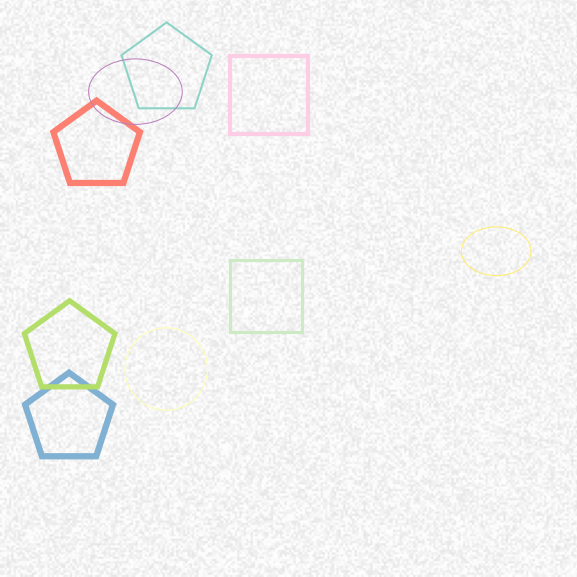[{"shape": "pentagon", "thickness": 1, "radius": 0.41, "center": [0.289, 0.878]}, {"shape": "circle", "thickness": 0.5, "radius": 0.36, "center": [0.288, 0.36]}, {"shape": "pentagon", "thickness": 3, "radius": 0.39, "center": [0.167, 0.746]}, {"shape": "pentagon", "thickness": 3, "radius": 0.4, "center": [0.12, 0.274]}, {"shape": "pentagon", "thickness": 2.5, "radius": 0.41, "center": [0.121, 0.396]}, {"shape": "square", "thickness": 2, "radius": 0.34, "center": [0.465, 0.835]}, {"shape": "oval", "thickness": 0.5, "radius": 0.41, "center": [0.235, 0.84]}, {"shape": "square", "thickness": 1.5, "radius": 0.31, "center": [0.46, 0.486]}, {"shape": "oval", "thickness": 0.5, "radius": 0.3, "center": [0.859, 0.564]}]